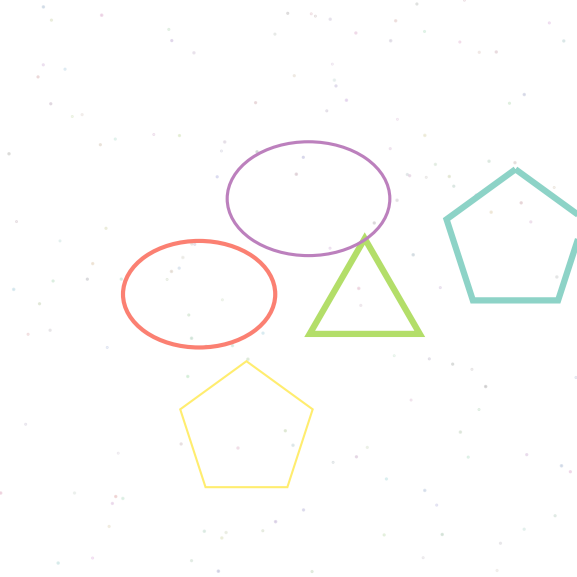[{"shape": "pentagon", "thickness": 3, "radius": 0.63, "center": [0.893, 0.581]}, {"shape": "oval", "thickness": 2, "radius": 0.66, "center": [0.345, 0.49]}, {"shape": "triangle", "thickness": 3, "radius": 0.55, "center": [0.632, 0.476]}, {"shape": "oval", "thickness": 1.5, "radius": 0.7, "center": [0.534, 0.655]}, {"shape": "pentagon", "thickness": 1, "radius": 0.6, "center": [0.427, 0.253]}]